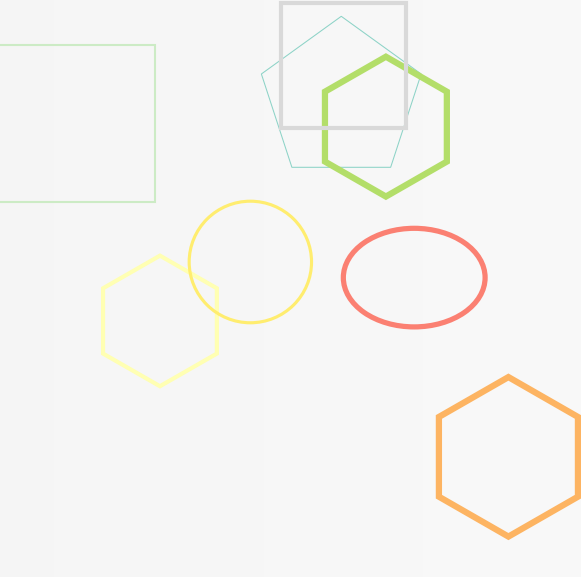[{"shape": "pentagon", "thickness": 0.5, "radius": 0.72, "center": [0.587, 0.826]}, {"shape": "hexagon", "thickness": 2, "radius": 0.57, "center": [0.275, 0.443]}, {"shape": "oval", "thickness": 2.5, "radius": 0.61, "center": [0.713, 0.518]}, {"shape": "hexagon", "thickness": 3, "radius": 0.69, "center": [0.875, 0.208]}, {"shape": "hexagon", "thickness": 3, "radius": 0.61, "center": [0.664, 0.78]}, {"shape": "square", "thickness": 2, "radius": 0.54, "center": [0.591, 0.885]}, {"shape": "square", "thickness": 1, "radius": 0.68, "center": [0.13, 0.785]}, {"shape": "circle", "thickness": 1.5, "radius": 0.53, "center": [0.431, 0.545]}]